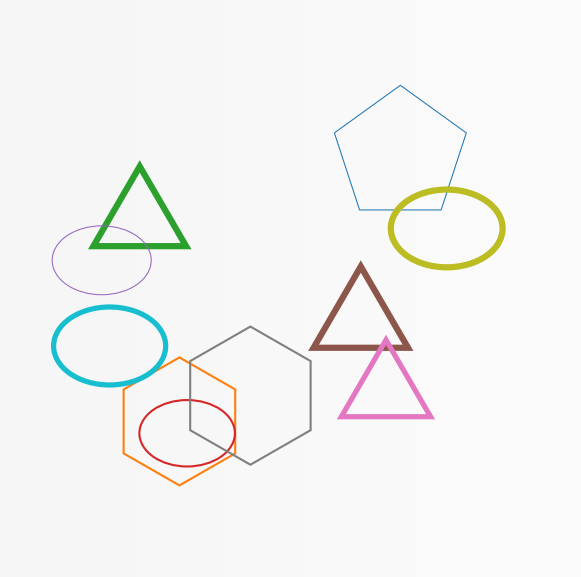[{"shape": "pentagon", "thickness": 0.5, "radius": 0.6, "center": [0.689, 0.732]}, {"shape": "hexagon", "thickness": 1, "radius": 0.55, "center": [0.309, 0.269]}, {"shape": "triangle", "thickness": 3, "radius": 0.46, "center": [0.24, 0.619]}, {"shape": "oval", "thickness": 1, "radius": 0.41, "center": [0.322, 0.249]}, {"shape": "oval", "thickness": 0.5, "radius": 0.43, "center": [0.175, 0.548]}, {"shape": "triangle", "thickness": 3, "radius": 0.47, "center": [0.621, 0.444]}, {"shape": "triangle", "thickness": 2.5, "radius": 0.44, "center": [0.664, 0.322]}, {"shape": "hexagon", "thickness": 1, "radius": 0.6, "center": [0.431, 0.314]}, {"shape": "oval", "thickness": 3, "radius": 0.48, "center": [0.769, 0.604]}, {"shape": "oval", "thickness": 2.5, "radius": 0.48, "center": [0.189, 0.4]}]